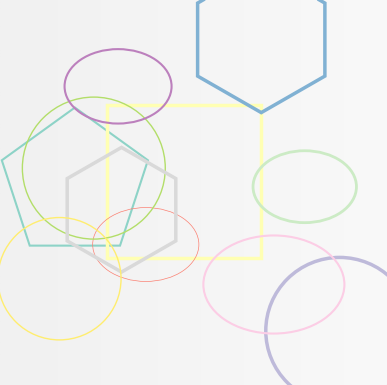[{"shape": "pentagon", "thickness": 1.5, "radius": 0.99, "center": [0.193, 0.522]}, {"shape": "square", "thickness": 2.5, "radius": 0.99, "center": [0.475, 0.528]}, {"shape": "circle", "thickness": 2.5, "radius": 0.95, "center": [0.876, 0.141]}, {"shape": "oval", "thickness": 0.5, "radius": 0.69, "center": [0.376, 0.365]}, {"shape": "hexagon", "thickness": 2.5, "radius": 0.95, "center": [0.674, 0.897]}, {"shape": "circle", "thickness": 1, "radius": 0.92, "center": [0.242, 0.563]}, {"shape": "oval", "thickness": 1.5, "radius": 0.91, "center": [0.707, 0.261]}, {"shape": "hexagon", "thickness": 2.5, "radius": 0.81, "center": [0.314, 0.455]}, {"shape": "oval", "thickness": 1.5, "radius": 0.69, "center": [0.305, 0.776]}, {"shape": "oval", "thickness": 2, "radius": 0.67, "center": [0.786, 0.515]}, {"shape": "circle", "thickness": 1, "radius": 0.79, "center": [0.153, 0.276]}]